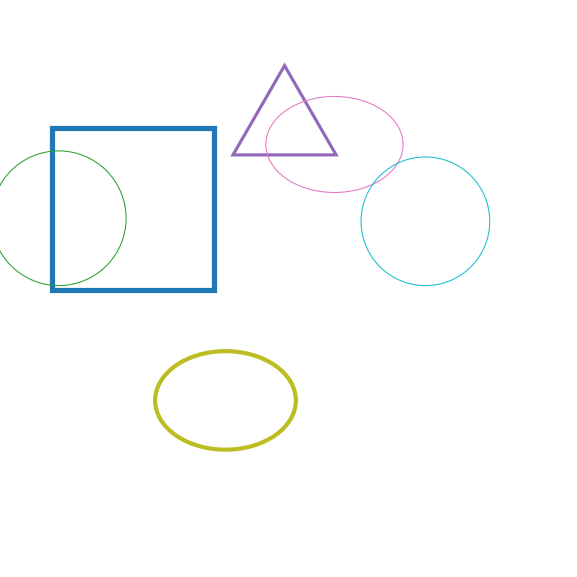[{"shape": "square", "thickness": 2.5, "radius": 0.7, "center": [0.23, 0.638]}, {"shape": "circle", "thickness": 0.5, "radius": 0.58, "center": [0.102, 0.621]}, {"shape": "triangle", "thickness": 1.5, "radius": 0.52, "center": [0.493, 0.782]}, {"shape": "oval", "thickness": 0.5, "radius": 0.59, "center": [0.579, 0.749]}, {"shape": "oval", "thickness": 2, "radius": 0.61, "center": [0.39, 0.306]}, {"shape": "circle", "thickness": 0.5, "radius": 0.56, "center": [0.737, 0.616]}]